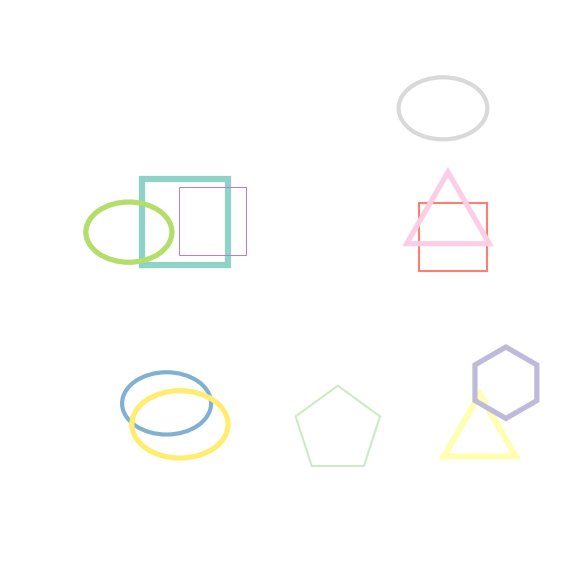[{"shape": "square", "thickness": 3, "radius": 0.37, "center": [0.321, 0.614]}, {"shape": "triangle", "thickness": 3, "radius": 0.36, "center": [0.831, 0.245]}, {"shape": "hexagon", "thickness": 2.5, "radius": 0.31, "center": [0.876, 0.336]}, {"shape": "square", "thickness": 1, "radius": 0.29, "center": [0.784, 0.588]}, {"shape": "oval", "thickness": 2, "radius": 0.39, "center": [0.288, 0.301]}, {"shape": "oval", "thickness": 2.5, "radius": 0.37, "center": [0.223, 0.597]}, {"shape": "triangle", "thickness": 2.5, "radius": 0.41, "center": [0.776, 0.618]}, {"shape": "oval", "thickness": 2, "radius": 0.38, "center": [0.767, 0.812]}, {"shape": "square", "thickness": 0.5, "radius": 0.29, "center": [0.368, 0.617]}, {"shape": "pentagon", "thickness": 1, "radius": 0.38, "center": [0.585, 0.254]}, {"shape": "oval", "thickness": 2.5, "radius": 0.42, "center": [0.312, 0.264]}]